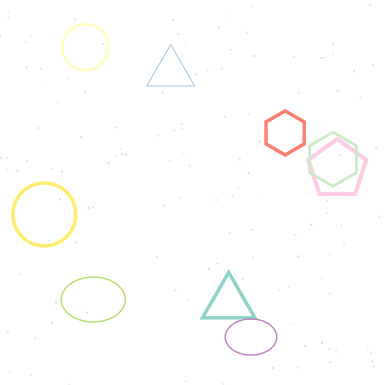[{"shape": "triangle", "thickness": 2.5, "radius": 0.39, "center": [0.594, 0.214]}, {"shape": "circle", "thickness": 1.5, "radius": 0.3, "center": [0.222, 0.877]}, {"shape": "hexagon", "thickness": 2.5, "radius": 0.29, "center": [0.741, 0.655]}, {"shape": "triangle", "thickness": 0.5, "radius": 0.36, "center": [0.443, 0.813]}, {"shape": "oval", "thickness": 1, "radius": 0.42, "center": [0.242, 0.222]}, {"shape": "pentagon", "thickness": 3, "radius": 0.4, "center": [0.876, 0.56]}, {"shape": "oval", "thickness": 1, "radius": 0.34, "center": [0.652, 0.125]}, {"shape": "hexagon", "thickness": 2, "radius": 0.35, "center": [0.865, 0.586]}, {"shape": "circle", "thickness": 2.5, "radius": 0.41, "center": [0.115, 0.443]}]